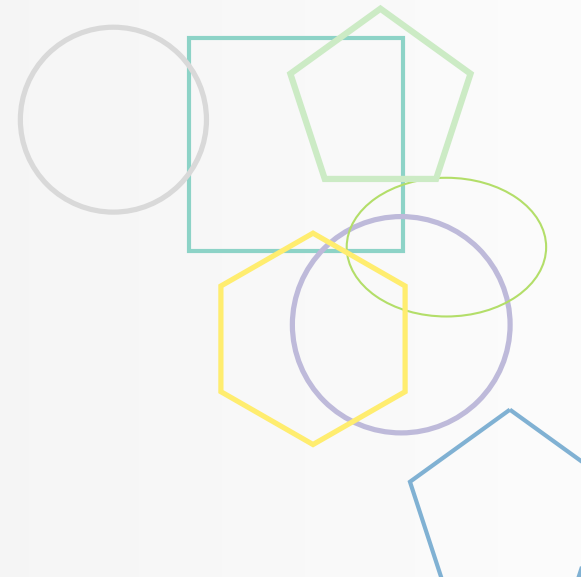[{"shape": "square", "thickness": 2, "radius": 0.92, "center": [0.509, 0.749]}, {"shape": "circle", "thickness": 2.5, "radius": 0.94, "center": [0.69, 0.437]}, {"shape": "pentagon", "thickness": 2, "radius": 0.9, "center": [0.877, 0.109]}, {"shape": "oval", "thickness": 1, "radius": 0.86, "center": [0.768, 0.571]}, {"shape": "circle", "thickness": 2.5, "radius": 0.8, "center": [0.195, 0.792]}, {"shape": "pentagon", "thickness": 3, "radius": 0.81, "center": [0.655, 0.821]}, {"shape": "hexagon", "thickness": 2.5, "radius": 0.91, "center": [0.539, 0.412]}]